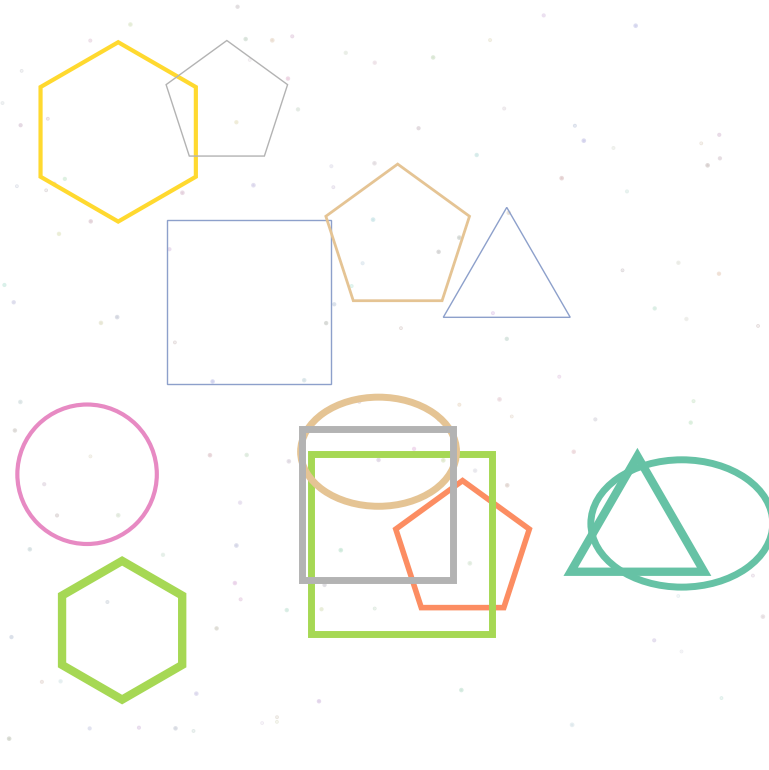[{"shape": "triangle", "thickness": 3, "radius": 0.5, "center": [0.828, 0.307]}, {"shape": "oval", "thickness": 2.5, "radius": 0.59, "center": [0.885, 0.32]}, {"shape": "pentagon", "thickness": 2, "radius": 0.46, "center": [0.601, 0.285]}, {"shape": "triangle", "thickness": 0.5, "radius": 0.48, "center": [0.658, 0.635]}, {"shape": "square", "thickness": 0.5, "radius": 0.53, "center": [0.324, 0.608]}, {"shape": "circle", "thickness": 1.5, "radius": 0.45, "center": [0.113, 0.384]}, {"shape": "hexagon", "thickness": 3, "radius": 0.45, "center": [0.159, 0.182]}, {"shape": "square", "thickness": 2.5, "radius": 0.59, "center": [0.521, 0.294]}, {"shape": "hexagon", "thickness": 1.5, "radius": 0.58, "center": [0.153, 0.829]}, {"shape": "oval", "thickness": 2.5, "radius": 0.51, "center": [0.492, 0.413]}, {"shape": "pentagon", "thickness": 1, "radius": 0.49, "center": [0.516, 0.689]}, {"shape": "square", "thickness": 2.5, "radius": 0.49, "center": [0.49, 0.345]}, {"shape": "pentagon", "thickness": 0.5, "radius": 0.41, "center": [0.295, 0.864]}]